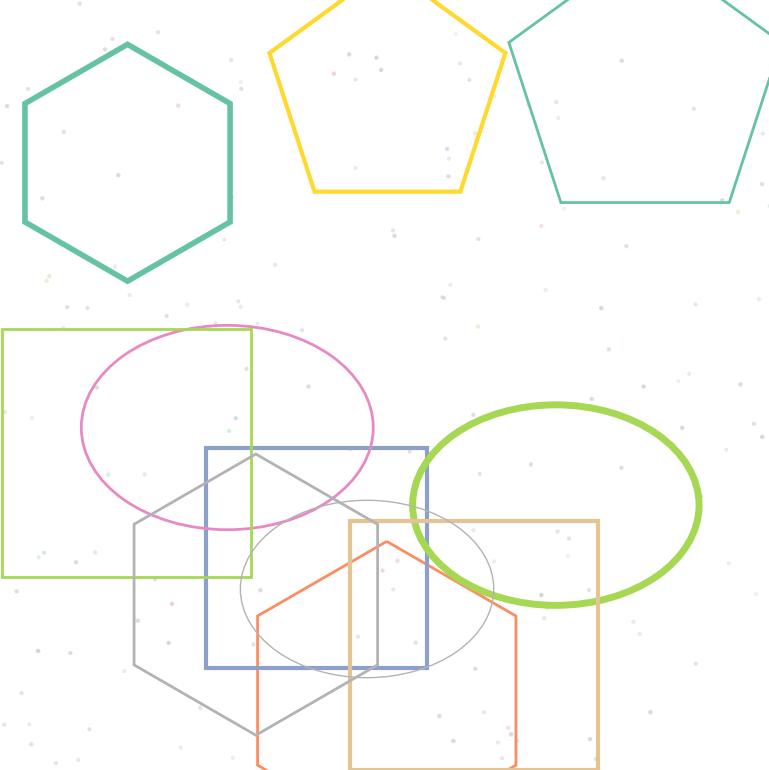[{"shape": "pentagon", "thickness": 1, "radius": 0.93, "center": [0.838, 0.887]}, {"shape": "hexagon", "thickness": 2, "radius": 0.77, "center": [0.166, 0.789]}, {"shape": "hexagon", "thickness": 1, "radius": 0.97, "center": [0.502, 0.103]}, {"shape": "square", "thickness": 1.5, "radius": 0.72, "center": [0.411, 0.275]}, {"shape": "oval", "thickness": 1, "radius": 0.95, "center": [0.295, 0.445]}, {"shape": "square", "thickness": 1, "radius": 0.81, "center": [0.165, 0.412]}, {"shape": "oval", "thickness": 2.5, "radius": 0.93, "center": [0.722, 0.344]}, {"shape": "pentagon", "thickness": 1.5, "radius": 0.81, "center": [0.503, 0.881]}, {"shape": "square", "thickness": 1.5, "radius": 0.81, "center": [0.616, 0.162]}, {"shape": "hexagon", "thickness": 1, "radius": 0.91, "center": [0.332, 0.228]}, {"shape": "oval", "thickness": 0.5, "radius": 0.82, "center": [0.477, 0.235]}]